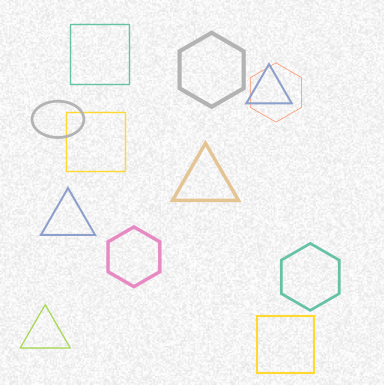[{"shape": "hexagon", "thickness": 2, "radius": 0.43, "center": [0.806, 0.281]}, {"shape": "square", "thickness": 1, "radius": 0.39, "center": [0.259, 0.86]}, {"shape": "hexagon", "thickness": 0.5, "radius": 0.38, "center": [0.717, 0.76]}, {"shape": "triangle", "thickness": 1.5, "radius": 0.34, "center": [0.699, 0.766]}, {"shape": "triangle", "thickness": 1.5, "radius": 0.41, "center": [0.177, 0.43]}, {"shape": "hexagon", "thickness": 2.5, "radius": 0.39, "center": [0.348, 0.333]}, {"shape": "triangle", "thickness": 1, "radius": 0.38, "center": [0.117, 0.134]}, {"shape": "square", "thickness": 1, "radius": 0.39, "center": [0.248, 0.632]}, {"shape": "square", "thickness": 1.5, "radius": 0.37, "center": [0.741, 0.105]}, {"shape": "triangle", "thickness": 2.5, "radius": 0.5, "center": [0.534, 0.529]}, {"shape": "oval", "thickness": 2, "radius": 0.34, "center": [0.151, 0.69]}, {"shape": "hexagon", "thickness": 3, "radius": 0.48, "center": [0.55, 0.819]}]